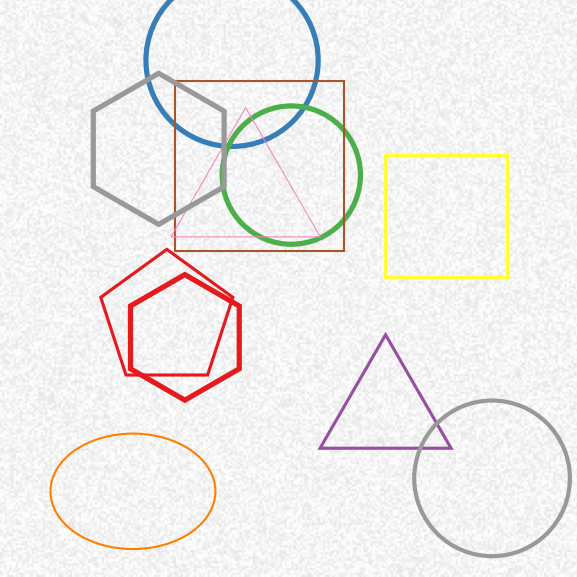[{"shape": "pentagon", "thickness": 1.5, "radius": 0.6, "center": [0.289, 0.447]}, {"shape": "hexagon", "thickness": 2.5, "radius": 0.54, "center": [0.32, 0.415]}, {"shape": "circle", "thickness": 2.5, "radius": 0.75, "center": [0.402, 0.895]}, {"shape": "circle", "thickness": 2.5, "radius": 0.6, "center": [0.504, 0.696]}, {"shape": "triangle", "thickness": 1.5, "radius": 0.65, "center": [0.668, 0.288]}, {"shape": "oval", "thickness": 1, "radius": 0.71, "center": [0.23, 0.148]}, {"shape": "square", "thickness": 1.5, "radius": 0.53, "center": [0.772, 0.626]}, {"shape": "square", "thickness": 1, "radius": 0.73, "center": [0.449, 0.712]}, {"shape": "triangle", "thickness": 0.5, "radius": 0.75, "center": [0.425, 0.664]}, {"shape": "circle", "thickness": 2, "radius": 0.67, "center": [0.852, 0.171]}, {"shape": "hexagon", "thickness": 2.5, "radius": 0.65, "center": [0.275, 0.741]}]